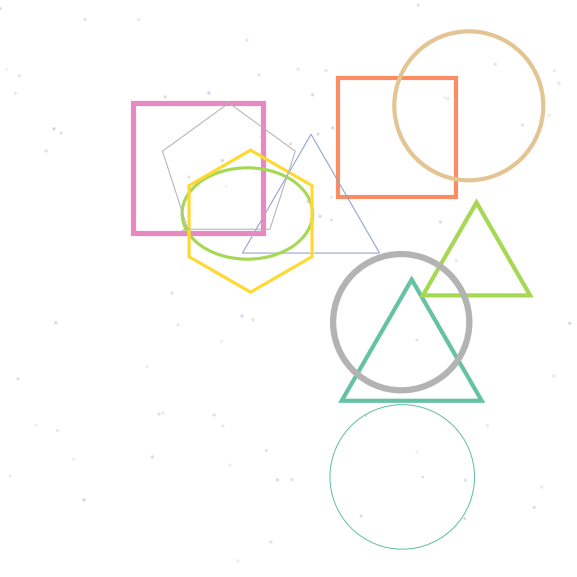[{"shape": "triangle", "thickness": 2, "radius": 0.7, "center": [0.713, 0.375]}, {"shape": "circle", "thickness": 0.5, "radius": 0.63, "center": [0.697, 0.173]}, {"shape": "square", "thickness": 2, "radius": 0.51, "center": [0.687, 0.761]}, {"shape": "triangle", "thickness": 0.5, "radius": 0.69, "center": [0.539, 0.629]}, {"shape": "square", "thickness": 2.5, "radius": 0.56, "center": [0.343, 0.708]}, {"shape": "triangle", "thickness": 2, "radius": 0.54, "center": [0.825, 0.541]}, {"shape": "oval", "thickness": 1.5, "radius": 0.57, "center": [0.428, 0.629]}, {"shape": "hexagon", "thickness": 1.5, "radius": 0.61, "center": [0.434, 0.616]}, {"shape": "circle", "thickness": 2, "radius": 0.65, "center": [0.812, 0.816]}, {"shape": "circle", "thickness": 3, "radius": 0.59, "center": [0.695, 0.441]}, {"shape": "pentagon", "thickness": 0.5, "radius": 0.6, "center": [0.396, 0.7]}]